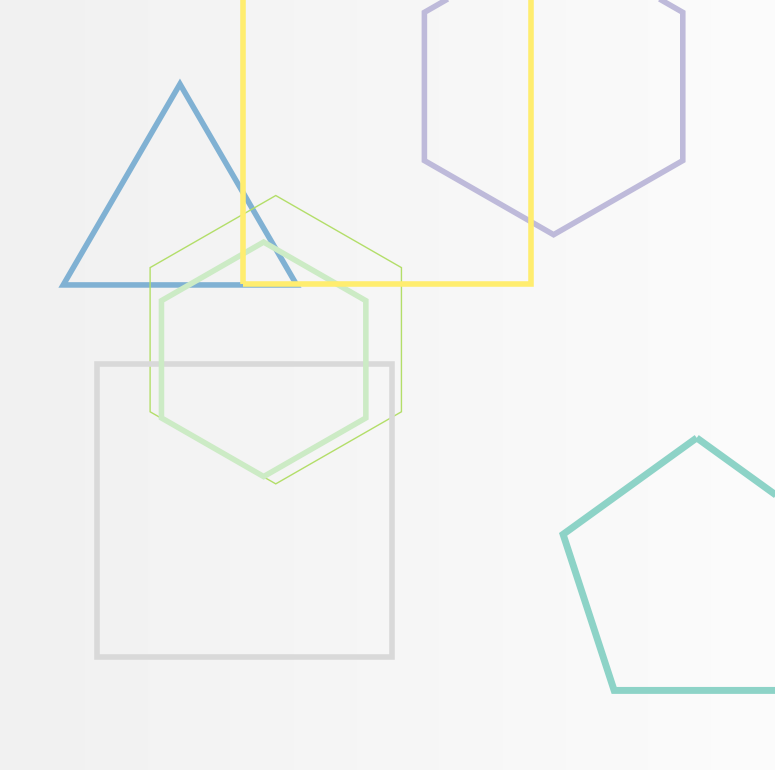[{"shape": "pentagon", "thickness": 2.5, "radius": 0.91, "center": [0.899, 0.25]}, {"shape": "hexagon", "thickness": 2, "radius": 0.96, "center": [0.714, 0.888]}, {"shape": "triangle", "thickness": 2, "radius": 0.87, "center": [0.232, 0.717]}, {"shape": "hexagon", "thickness": 0.5, "radius": 0.94, "center": [0.356, 0.559]}, {"shape": "square", "thickness": 2, "radius": 0.95, "center": [0.315, 0.337]}, {"shape": "hexagon", "thickness": 2, "radius": 0.76, "center": [0.34, 0.533]}, {"shape": "square", "thickness": 2, "radius": 0.93, "center": [0.499, 0.817]}]